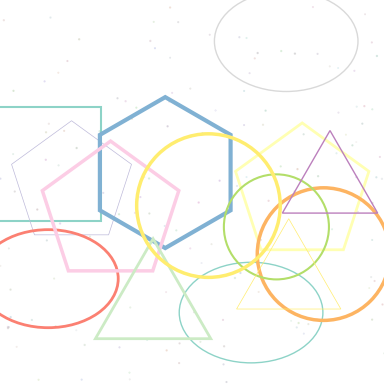[{"shape": "square", "thickness": 1.5, "radius": 0.74, "center": [0.116, 0.575]}, {"shape": "oval", "thickness": 1, "radius": 0.93, "center": [0.652, 0.188]}, {"shape": "pentagon", "thickness": 2, "radius": 0.91, "center": [0.785, 0.499]}, {"shape": "pentagon", "thickness": 0.5, "radius": 0.82, "center": [0.186, 0.523]}, {"shape": "oval", "thickness": 2, "radius": 0.91, "center": [0.125, 0.276]}, {"shape": "hexagon", "thickness": 3, "radius": 0.98, "center": [0.429, 0.552]}, {"shape": "circle", "thickness": 2.5, "radius": 0.86, "center": [0.84, 0.34]}, {"shape": "circle", "thickness": 1.5, "radius": 0.68, "center": [0.718, 0.411]}, {"shape": "pentagon", "thickness": 2.5, "radius": 0.93, "center": [0.287, 0.447]}, {"shape": "oval", "thickness": 1, "radius": 0.93, "center": [0.743, 0.893]}, {"shape": "triangle", "thickness": 1, "radius": 0.71, "center": [0.857, 0.518]}, {"shape": "triangle", "thickness": 2, "radius": 0.87, "center": [0.398, 0.207]}, {"shape": "circle", "thickness": 2.5, "radius": 0.93, "center": [0.541, 0.466]}, {"shape": "triangle", "thickness": 0.5, "radius": 0.78, "center": [0.75, 0.276]}]